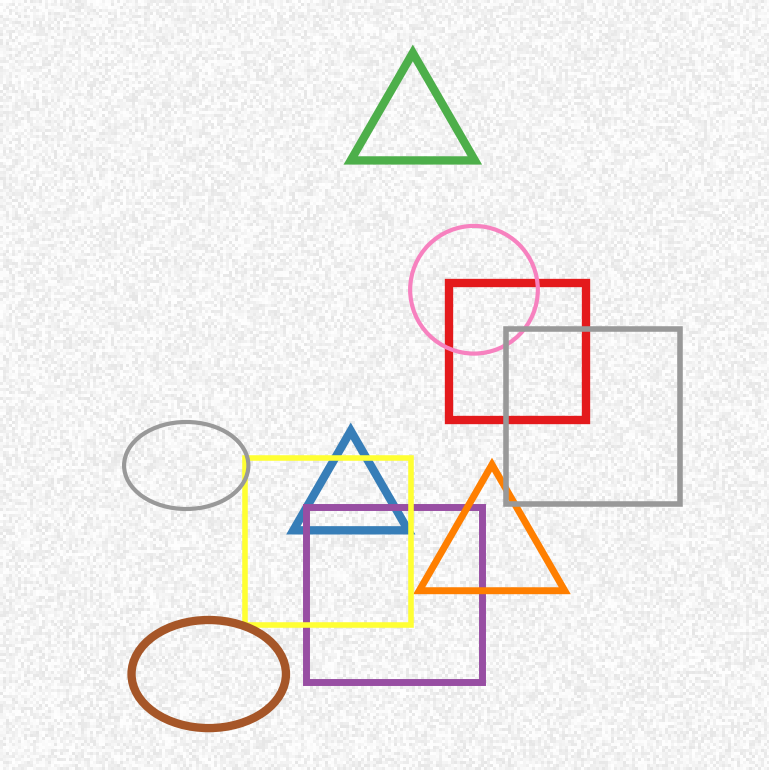[{"shape": "square", "thickness": 3, "radius": 0.44, "center": [0.672, 0.543]}, {"shape": "triangle", "thickness": 3, "radius": 0.43, "center": [0.456, 0.354]}, {"shape": "triangle", "thickness": 3, "radius": 0.47, "center": [0.536, 0.838]}, {"shape": "square", "thickness": 2.5, "radius": 0.57, "center": [0.512, 0.228]}, {"shape": "triangle", "thickness": 2.5, "radius": 0.55, "center": [0.639, 0.287]}, {"shape": "square", "thickness": 2, "radius": 0.54, "center": [0.426, 0.297]}, {"shape": "oval", "thickness": 3, "radius": 0.5, "center": [0.271, 0.125]}, {"shape": "circle", "thickness": 1.5, "radius": 0.41, "center": [0.616, 0.624]}, {"shape": "oval", "thickness": 1.5, "radius": 0.4, "center": [0.242, 0.395]}, {"shape": "square", "thickness": 2, "radius": 0.57, "center": [0.77, 0.459]}]